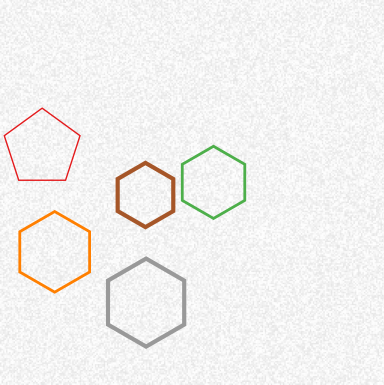[{"shape": "pentagon", "thickness": 1, "radius": 0.52, "center": [0.109, 0.616]}, {"shape": "hexagon", "thickness": 2, "radius": 0.47, "center": [0.555, 0.526]}, {"shape": "hexagon", "thickness": 2, "radius": 0.52, "center": [0.142, 0.346]}, {"shape": "hexagon", "thickness": 3, "radius": 0.42, "center": [0.378, 0.493]}, {"shape": "hexagon", "thickness": 3, "radius": 0.57, "center": [0.379, 0.214]}]